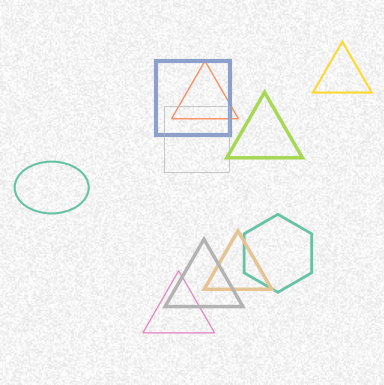[{"shape": "oval", "thickness": 1.5, "radius": 0.48, "center": [0.134, 0.513]}, {"shape": "hexagon", "thickness": 2, "radius": 0.51, "center": [0.722, 0.342]}, {"shape": "triangle", "thickness": 1, "radius": 0.5, "center": [0.532, 0.742]}, {"shape": "square", "thickness": 3, "radius": 0.48, "center": [0.501, 0.745]}, {"shape": "triangle", "thickness": 1, "radius": 0.54, "center": [0.464, 0.189]}, {"shape": "triangle", "thickness": 2.5, "radius": 0.57, "center": [0.687, 0.647]}, {"shape": "triangle", "thickness": 1.5, "radius": 0.44, "center": [0.889, 0.804]}, {"shape": "triangle", "thickness": 2.5, "radius": 0.51, "center": [0.618, 0.299]}, {"shape": "square", "thickness": 0.5, "radius": 0.43, "center": [0.51, 0.64]}, {"shape": "triangle", "thickness": 2.5, "radius": 0.58, "center": [0.53, 0.262]}]